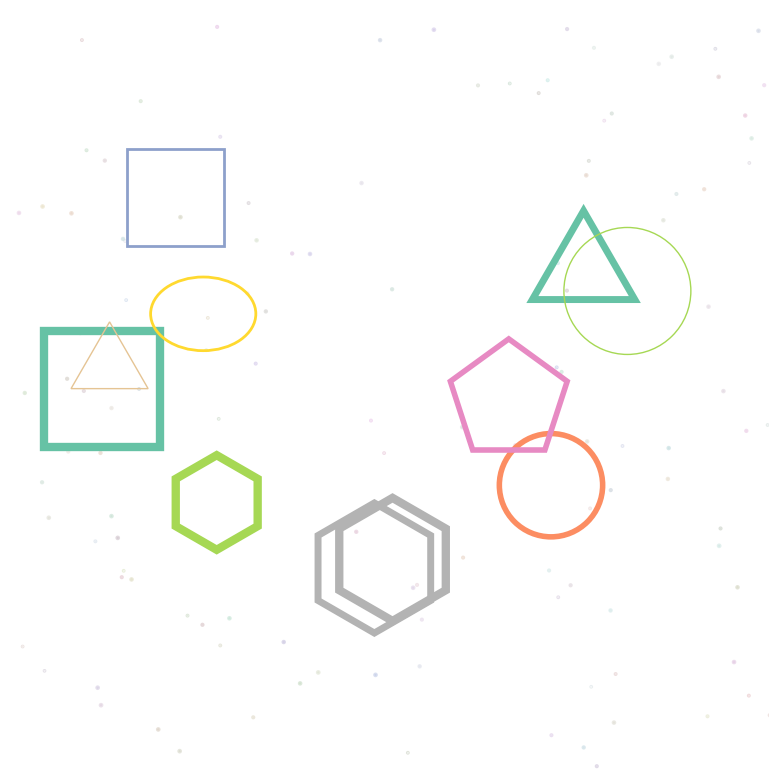[{"shape": "triangle", "thickness": 2.5, "radius": 0.38, "center": [0.758, 0.649]}, {"shape": "square", "thickness": 3, "radius": 0.38, "center": [0.133, 0.495]}, {"shape": "circle", "thickness": 2, "radius": 0.34, "center": [0.716, 0.37]}, {"shape": "square", "thickness": 1, "radius": 0.32, "center": [0.227, 0.743]}, {"shape": "pentagon", "thickness": 2, "radius": 0.4, "center": [0.661, 0.48]}, {"shape": "circle", "thickness": 0.5, "radius": 0.41, "center": [0.815, 0.622]}, {"shape": "hexagon", "thickness": 3, "radius": 0.31, "center": [0.281, 0.347]}, {"shape": "oval", "thickness": 1, "radius": 0.34, "center": [0.264, 0.592]}, {"shape": "triangle", "thickness": 0.5, "radius": 0.29, "center": [0.142, 0.524]}, {"shape": "hexagon", "thickness": 3, "radius": 0.4, "center": [0.51, 0.273]}, {"shape": "hexagon", "thickness": 2.5, "radius": 0.42, "center": [0.486, 0.262]}]